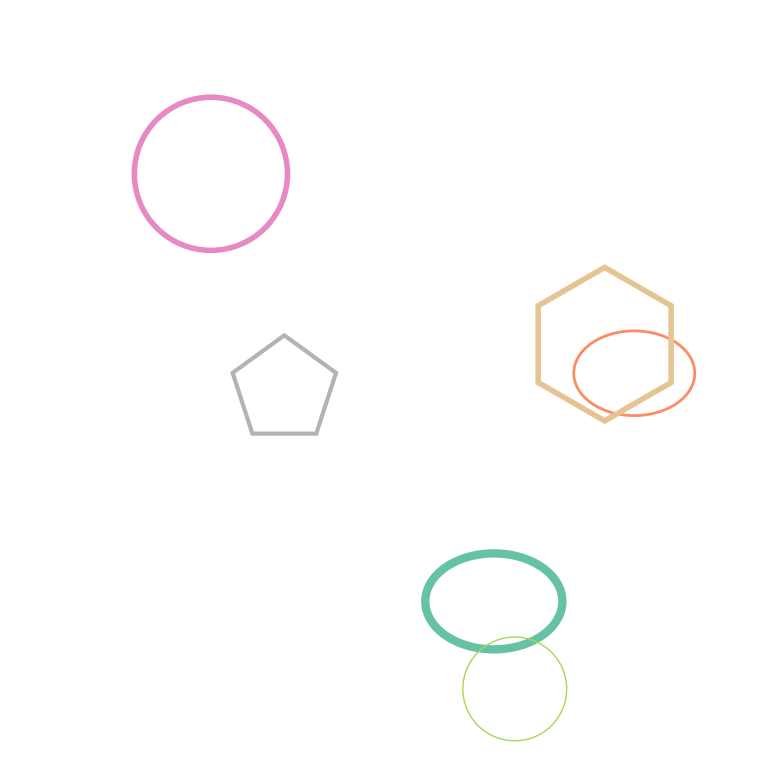[{"shape": "oval", "thickness": 3, "radius": 0.45, "center": [0.641, 0.219]}, {"shape": "oval", "thickness": 1, "radius": 0.39, "center": [0.824, 0.515]}, {"shape": "circle", "thickness": 2, "radius": 0.5, "center": [0.274, 0.774]}, {"shape": "circle", "thickness": 0.5, "radius": 0.34, "center": [0.669, 0.105]}, {"shape": "hexagon", "thickness": 2, "radius": 0.5, "center": [0.785, 0.553]}, {"shape": "pentagon", "thickness": 1.5, "radius": 0.35, "center": [0.369, 0.494]}]